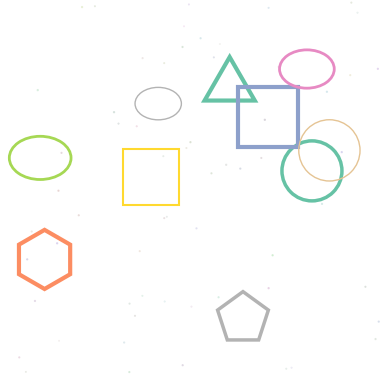[{"shape": "triangle", "thickness": 3, "radius": 0.38, "center": [0.597, 0.776]}, {"shape": "circle", "thickness": 2.5, "radius": 0.39, "center": [0.81, 0.556]}, {"shape": "hexagon", "thickness": 3, "radius": 0.38, "center": [0.116, 0.326]}, {"shape": "square", "thickness": 3, "radius": 0.39, "center": [0.696, 0.695]}, {"shape": "oval", "thickness": 2, "radius": 0.36, "center": [0.797, 0.821]}, {"shape": "oval", "thickness": 2, "radius": 0.4, "center": [0.104, 0.59]}, {"shape": "square", "thickness": 1.5, "radius": 0.36, "center": [0.392, 0.54]}, {"shape": "circle", "thickness": 1, "radius": 0.4, "center": [0.856, 0.609]}, {"shape": "oval", "thickness": 1, "radius": 0.3, "center": [0.411, 0.731]}, {"shape": "pentagon", "thickness": 2.5, "radius": 0.35, "center": [0.631, 0.173]}]